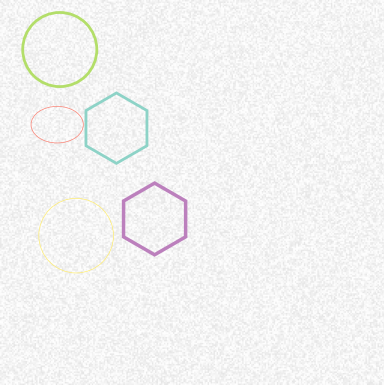[{"shape": "hexagon", "thickness": 2, "radius": 0.46, "center": [0.302, 0.667]}, {"shape": "oval", "thickness": 0.5, "radius": 0.34, "center": [0.149, 0.676]}, {"shape": "circle", "thickness": 2, "radius": 0.48, "center": [0.155, 0.871]}, {"shape": "hexagon", "thickness": 2.5, "radius": 0.47, "center": [0.402, 0.431]}, {"shape": "circle", "thickness": 0.5, "radius": 0.48, "center": [0.198, 0.388]}]